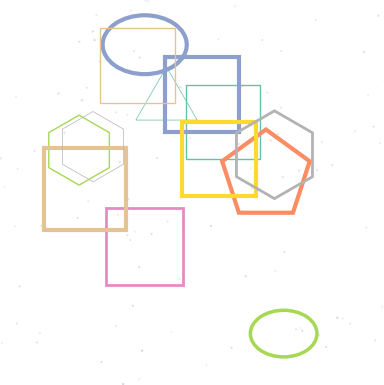[{"shape": "triangle", "thickness": 0.5, "radius": 0.46, "center": [0.433, 0.734]}, {"shape": "square", "thickness": 1, "radius": 0.48, "center": [0.579, 0.682]}, {"shape": "pentagon", "thickness": 3, "radius": 0.6, "center": [0.691, 0.544]}, {"shape": "oval", "thickness": 3, "radius": 0.55, "center": [0.376, 0.884]}, {"shape": "square", "thickness": 3, "radius": 0.49, "center": [0.524, 0.754]}, {"shape": "square", "thickness": 2, "radius": 0.5, "center": [0.376, 0.359]}, {"shape": "oval", "thickness": 2.5, "radius": 0.43, "center": [0.737, 0.134]}, {"shape": "hexagon", "thickness": 1, "radius": 0.45, "center": [0.205, 0.61]}, {"shape": "square", "thickness": 3, "radius": 0.48, "center": [0.568, 0.587]}, {"shape": "square", "thickness": 3, "radius": 0.53, "center": [0.221, 0.51]}, {"shape": "square", "thickness": 1, "radius": 0.49, "center": [0.357, 0.83]}, {"shape": "hexagon", "thickness": 0.5, "radius": 0.46, "center": [0.242, 0.619]}, {"shape": "hexagon", "thickness": 2, "radius": 0.57, "center": [0.713, 0.598]}]